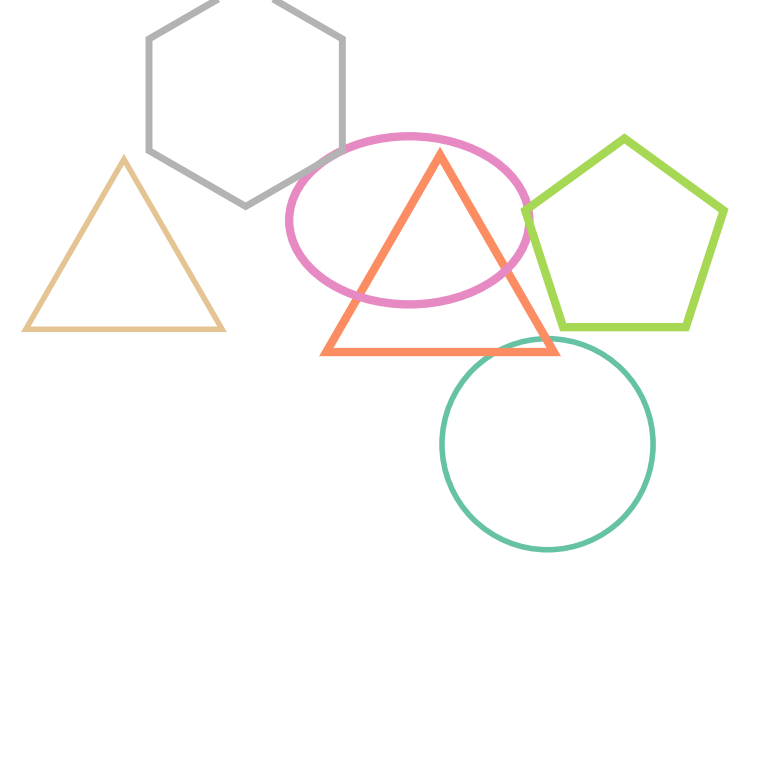[{"shape": "circle", "thickness": 2, "radius": 0.69, "center": [0.711, 0.423]}, {"shape": "triangle", "thickness": 3, "radius": 0.85, "center": [0.571, 0.628]}, {"shape": "oval", "thickness": 3, "radius": 0.78, "center": [0.532, 0.714]}, {"shape": "pentagon", "thickness": 3, "radius": 0.68, "center": [0.811, 0.685]}, {"shape": "triangle", "thickness": 2, "radius": 0.74, "center": [0.161, 0.646]}, {"shape": "hexagon", "thickness": 2.5, "radius": 0.72, "center": [0.319, 0.877]}]